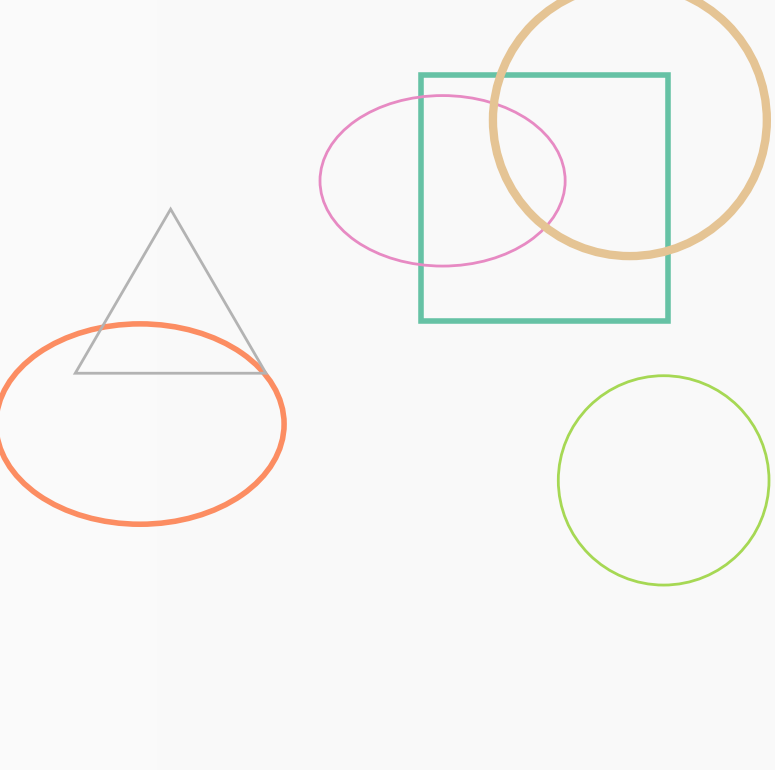[{"shape": "square", "thickness": 2, "radius": 0.8, "center": [0.703, 0.743]}, {"shape": "oval", "thickness": 2, "radius": 0.93, "center": [0.181, 0.449]}, {"shape": "oval", "thickness": 1, "radius": 0.79, "center": [0.571, 0.765]}, {"shape": "circle", "thickness": 1, "radius": 0.68, "center": [0.856, 0.376]}, {"shape": "circle", "thickness": 3, "radius": 0.88, "center": [0.813, 0.844]}, {"shape": "triangle", "thickness": 1, "radius": 0.71, "center": [0.22, 0.586]}]